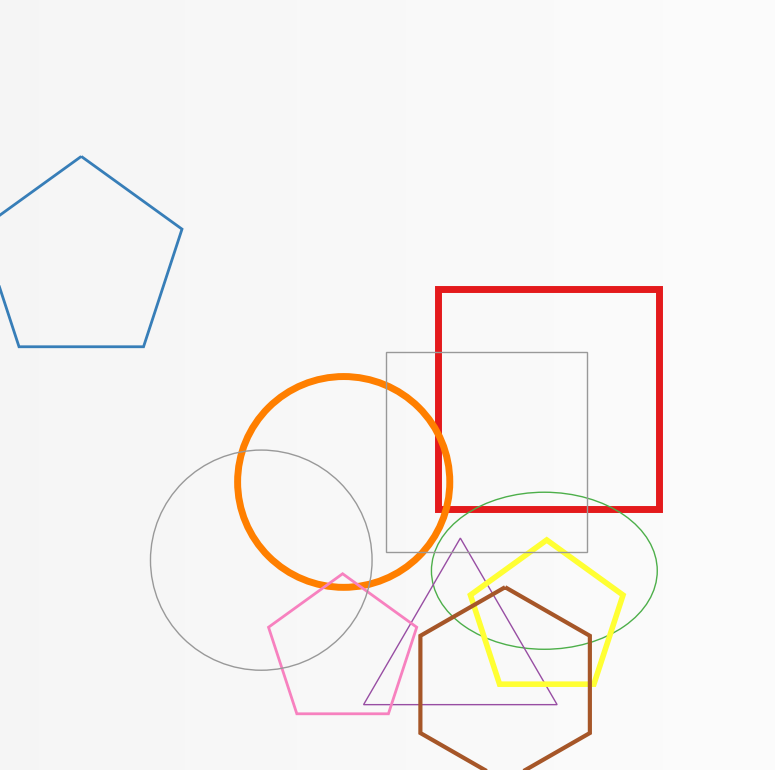[{"shape": "square", "thickness": 2.5, "radius": 0.71, "center": [0.708, 0.482]}, {"shape": "pentagon", "thickness": 1, "radius": 0.68, "center": [0.105, 0.66]}, {"shape": "oval", "thickness": 0.5, "radius": 0.73, "center": [0.702, 0.259]}, {"shape": "triangle", "thickness": 0.5, "radius": 0.72, "center": [0.594, 0.157]}, {"shape": "circle", "thickness": 2.5, "radius": 0.68, "center": [0.443, 0.374]}, {"shape": "pentagon", "thickness": 2, "radius": 0.52, "center": [0.705, 0.195]}, {"shape": "hexagon", "thickness": 1.5, "radius": 0.63, "center": [0.652, 0.111]}, {"shape": "pentagon", "thickness": 1, "radius": 0.5, "center": [0.442, 0.154]}, {"shape": "square", "thickness": 0.5, "radius": 0.65, "center": [0.628, 0.413]}, {"shape": "circle", "thickness": 0.5, "radius": 0.71, "center": [0.337, 0.273]}]